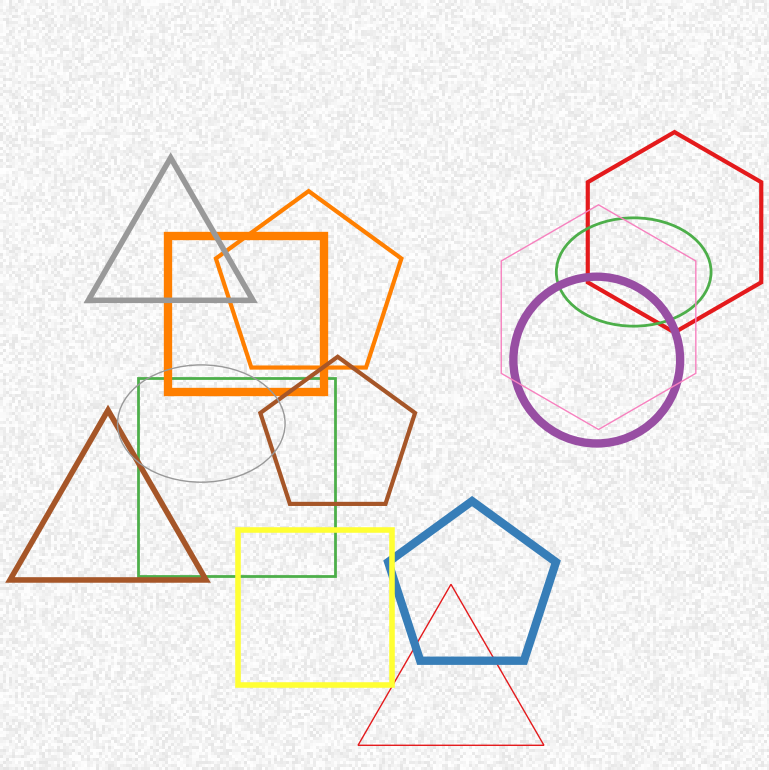[{"shape": "triangle", "thickness": 0.5, "radius": 0.7, "center": [0.586, 0.102]}, {"shape": "hexagon", "thickness": 1.5, "radius": 0.65, "center": [0.876, 0.698]}, {"shape": "pentagon", "thickness": 3, "radius": 0.57, "center": [0.613, 0.235]}, {"shape": "oval", "thickness": 1, "radius": 0.5, "center": [0.823, 0.647]}, {"shape": "square", "thickness": 1, "radius": 0.64, "center": [0.307, 0.381]}, {"shape": "circle", "thickness": 3, "radius": 0.54, "center": [0.775, 0.532]}, {"shape": "pentagon", "thickness": 1.5, "radius": 0.63, "center": [0.401, 0.625]}, {"shape": "square", "thickness": 3, "radius": 0.51, "center": [0.32, 0.593]}, {"shape": "square", "thickness": 2, "radius": 0.5, "center": [0.409, 0.211]}, {"shape": "pentagon", "thickness": 1.5, "radius": 0.53, "center": [0.439, 0.431]}, {"shape": "triangle", "thickness": 2, "radius": 0.73, "center": [0.14, 0.32]}, {"shape": "hexagon", "thickness": 0.5, "radius": 0.73, "center": [0.777, 0.588]}, {"shape": "oval", "thickness": 0.5, "radius": 0.54, "center": [0.261, 0.45]}, {"shape": "triangle", "thickness": 2, "radius": 0.62, "center": [0.222, 0.672]}]